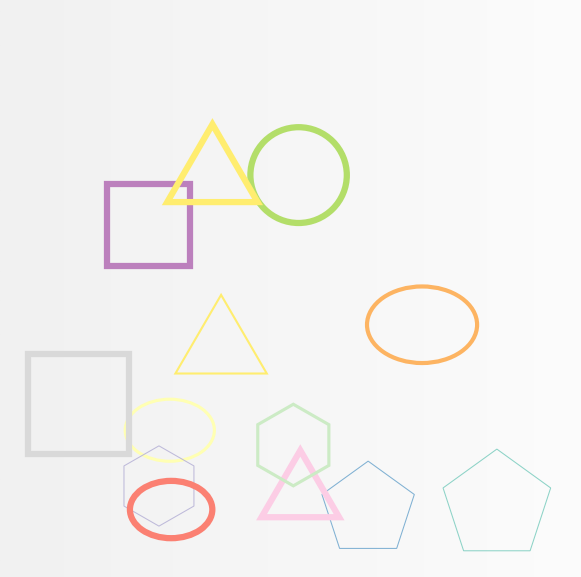[{"shape": "pentagon", "thickness": 0.5, "radius": 0.49, "center": [0.855, 0.124]}, {"shape": "oval", "thickness": 1.5, "radius": 0.38, "center": [0.292, 0.254]}, {"shape": "hexagon", "thickness": 0.5, "radius": 0.35, "center": [0.273, 0.158]}, {"shape": "oval", "thickness": 3, "radius": 0.35, "center": [0.294, 0.117]}, {"shape": "pentagon", "thickness": 0.5, "radius": 0.42, "center": [0.633, 0.117]}, {"shape": "oval", "thickness": 2, "radius": 0.47, "center": [0.726, 0.437]}, {"shape": "circle", "thickness": 3, "radius": 0.41, "center": [0.514, 0.696]}, {"shape": "triangle", "thickness": 3, "radius": 0.39, "center": [0.517, 0.142]}, {"shape": "square", "thickness": 3, "radius": 0.43, "center": [0.135, 0.299]}, {"shape": "square", "thickness": 3, "radius": 0.36, "center": [0.256, 0.61]}, {"shape": "hexagon", "thickness": 1.5, "radius": 0.35, "center": [0.505, 0.228]}, {"shape": "triangle", "thickness": 1, "radius": 0.45, "center": [0.38, 0.398]}, {"shape": "triangle", "thickness": 3, "radius": 0.45, "center": [0.365, 0.694]}]